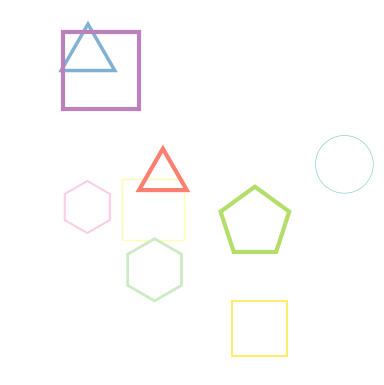[{"shape": "circle", "thickness": 0.5, "radius": 0.38, "center": [0.895, 0.573]}, {"shape": "square", "thickness": 1, "radius": 0.4, "center": [0.397, 0.455]}, {"shape": "triangle", "thickness": 3, "radius": 0.36, "center": [0.423, 0.542]}, {"shape": "triangle", "thickness": 2.5, "radius": 0.4, "center": [0.229, 0.857]}, {"shape": "pentagon", "thickness": 3, "radius": 0.47, "center": [0.662, 0.421]}, {"shape": "hexagon", "thickness": 1.5, "radius": 0.34, "center": [0.227, 0.462]}, {"shape": "square", "thickness": 3, "radius": 0.49, "center": [0.263, 0.817]}, {"shape": "hexagon", "thickness": 2, "radius": 0.4, "center": [0.402, 0.299]}, {"shape": "square", "thickness": 1.5, "radius": 0.36, "center": [0.674, 0.146]}]